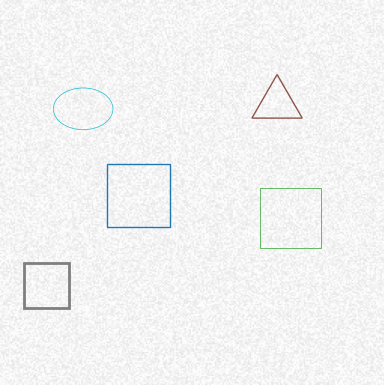[{"shape": "square", "thickness": 1, "radius": 0.41, "center": [0.36, 0.492]}, {"shape": "square", "thickness": 0.5, "radius": 0.39, "center": [0.754, 0.433]}, {"shape": "triangle", "thickness": 1, "radius": 0.38, "center": [0.72, 0.731]}, {"shape": "square", "thickness": 2, "radius": 0.29, "center": [0.121, 0.257]}, {"shape": "oval", "thickness": 0.5, "radius": 0.39, "center": [0.216, 0.717]}]